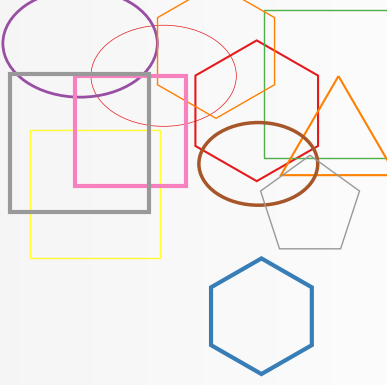[{"shape": "oval", "thickness": 0.5, "radius": 0.94, "center": [0.422, 0.803]}, {"shape": "hexagon", "thickness": 1.5, "radius": 0.91, "center": [0.663, 0.712]}, {"shape": "hexagon", "thickness": 3, "radius": 0.75, "center": [0.675, 0.179]}, {"shape": "square", "thickness": 1, "radius": 0.96, "center": [0.874, 0.782]}, {"shape": "oval", "thickness": 2, "radius": 1.0, "center": [0.207, 0.887]}, {"shape": "triangle", "thickness": 1.5, "radius": 0.86, "center": [0.874, 0.631]}, {"shape": "hexagon", "thickness": 1, "radius": 0.87, "center": [0.558, 0.867]}, {"shape": "square", "thickness": 1, "radius": 0.83, "center": [0.245, 0.495]}, {"shape": "oval", "thickness": 2.5, "radius": 0.77, "center": [0.667, 0.574]}, {"shape": "square", "thickness": 3, "radius": 0.72, "center": [0.336, 0.66]}, {"shape": "square", "thickness": 3, "radius": 0.9, "center": [0.205, 0.629]}, {"shape": "pentagon", "thickness": 1, "radius": 0.67, "center": [0.8, 0.462]}]